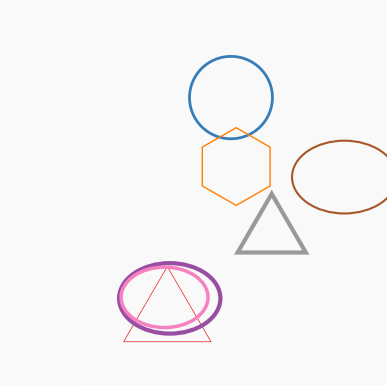[{"shape": "triangle", "thickness": 0.5, "radius": 0.65, "center": [0.432, 0.177]}, {"shape": "circle", "thickness": 2, "radius": 0.53, "center": [0.596, 0.747]}, {"shape": "oval", "thickness": 3, "radius": 0.65, "center": [0.438, 0.225]}, {"shape": "hexagon", "thickness": 1, "radius": 0.5, "center": [0.609, 0.567]}, {"shape": "oval", "thickness": 1.5, "radius": 0.68, "center": [0.889, 0.54]}, {"shape": "oval", "thickness": 2.5, "radius": 0.56, "center": [0.425, 0.228]}, {"shape": "triangle", "thickness": 3, "radius": 0.51, "center": [0.701, 0.395]}]